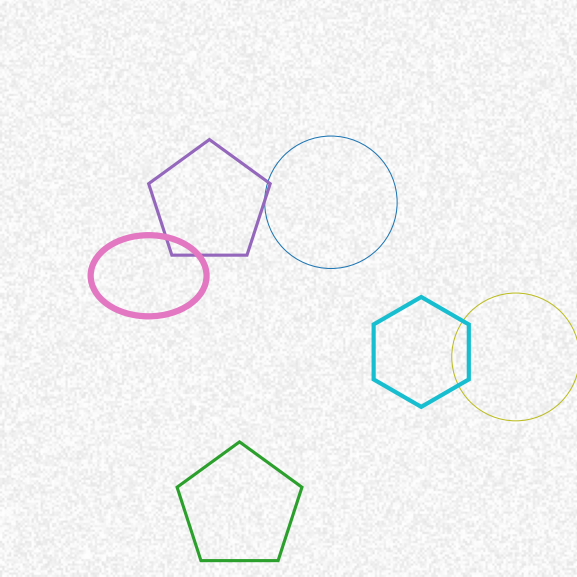[{"shape": "circle", "thickness": 0.5, "radius": 0.57, "center": [0.573, 0.649]}, {"shape": "pentagon", "thickness": 1.5, "radius": 0.57, "center": [0.415, 0.12]}, {"shape": "pentagon", "thickness": 1.5, "radius": 0.55, "center": [0.363, 0.647]}, {"shape": "oval", "thickness": 3, "radius": 0.5, "center": [0.257, 0.522]}, {"shape": "circle", "thickness": 0.5, "radius": 0.55, "center": [0.893, 0.381]}, {"shape": "hexagon", "thickness": 2, "radius": 0.48, "center": [0.729, 0.39]}]